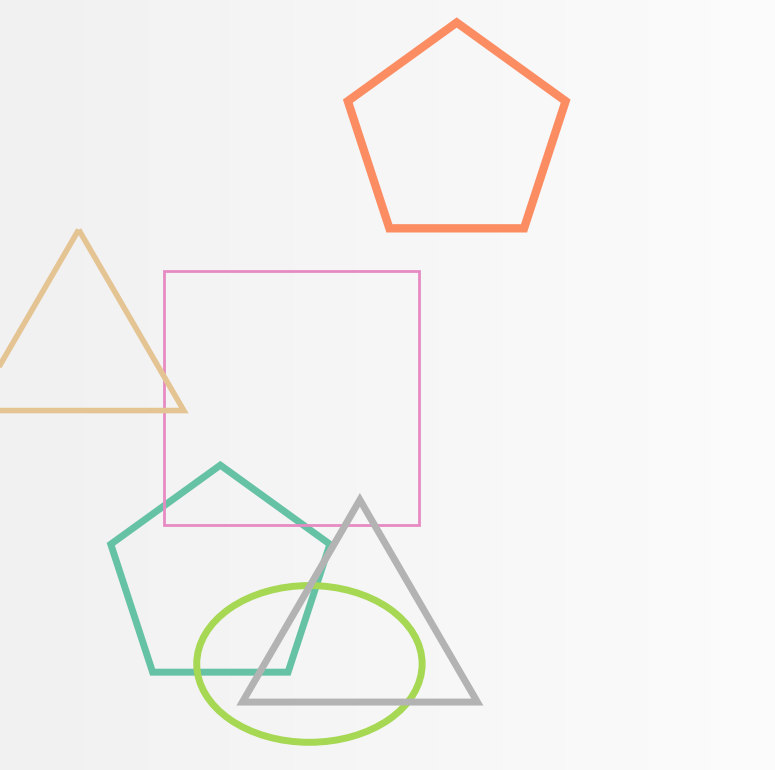[{"shape": "pentagon", "thickness": 2.5, "radius": 0.74, "center": [0.284, 0.247]}, {"shape": "pentagon", "thickness": 3, "radius": 0.74, "center": [0.589, 0.823]}, {"shape": "square", "thickness": 1, "radius": 0.82, "center": [0.376, 0.483]}, {"shape": "oval", "thickness": 2.5, "radius": 0.73, "center": [0.399, 0.138]}, {"shape": "triangle", "thickness": 2, "radius": 0.78, "center": [0.102, 0.545]}, {"shape": "triangle", "thickness": 2.5, "radius": 0.88, "center": [0.464, 0.176]}]